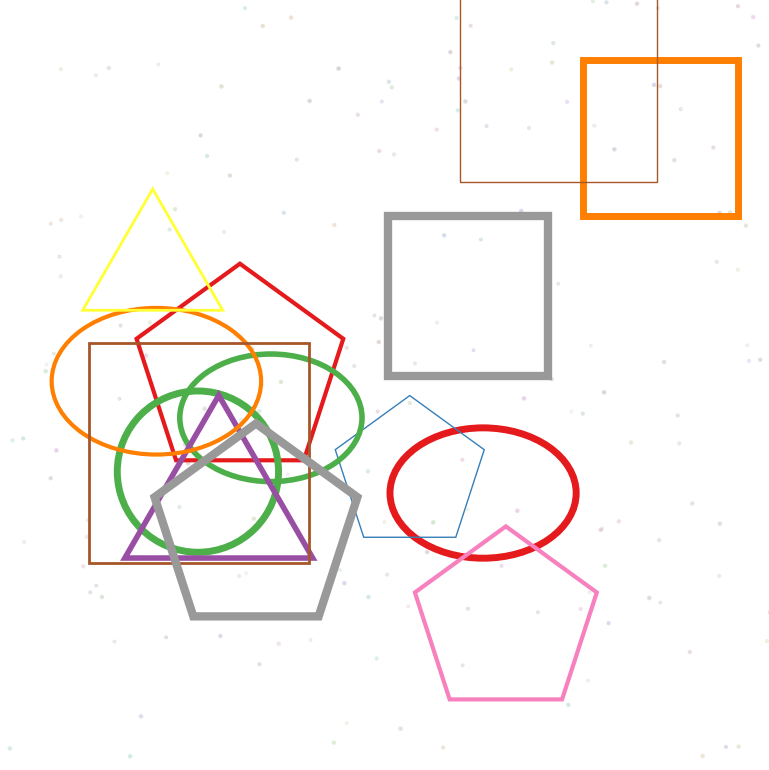[{"shape": "oval", "thickness": 2.5, "radius": 0.6, "center": [0.627, 0.36]}, {"shape": "pentagon", "thickness": 1.5, "radius": 0.71, "center": [0.312, 0.516]}, {"shape": "pentagon", "thickness": 0.5, "radius": 0.51, "center": [0.532, 0.385]}, {"shape": "circle", "thickness": 2.5, "radius": 0.52, "center": [0.257, 0.388]}, {"shape": "oval", "thickness": 2, "radius": 0.59, "center": [0.352, 0.457]}, {"shape": "triangle", "thickness": 2, "radius": 0.7, "center": [0.284, 0.346]}, {"shape": "square", "thickness": 2.5, "radius": 0.51, "center": [0.858, 0.821]}, {"shape": "oval", "thickness": 1.5, "radius": 0.68, "center": [0.203, 0.505]}, {"shape": "triangle", "thickness": 1, "radius": 0.52, "center": [0.198, 0.65]}, {"shape": "square", "thickness": 0.5, "radius": 0.64, "center": [0.726, 0.891]}, {"shape": "square", "thickness": 1, "radius": 0.71, "center": [0.258, 0.412]}, {"shape": "pentagon", "thickness": 1.5, "radius": 0.62, "center": [0.657, 0.192]}, {"shape": "pentagon", "thickness": 3, "radius": 0.69, "center": [0.332, 0.312]}, {"shape": "square", "thickness": 3, "radius": 0.52, "center": [0.608, 0.616]}]